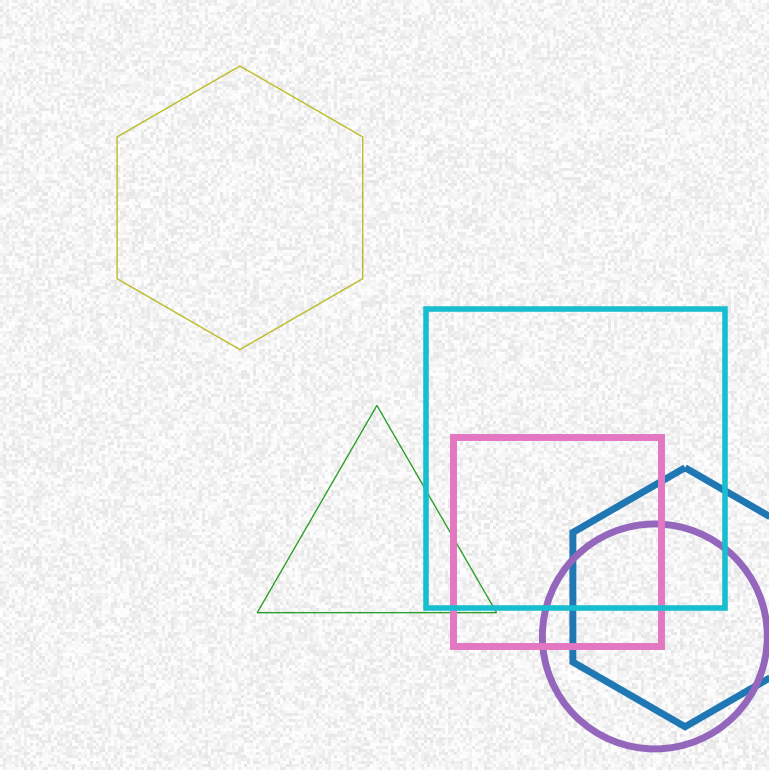[{"shape": "hexagon", "thickness": 2.5, "radius": 0.84, "center": [0.89, 0.224]}, {"shape": "triangle", "thickness": 0.5, "radius": 0.9, "center": [0.489, 0.294]}, {"shape": "circle", "thickness": 2.5, "radius": 0.73, "center": [0.85, 0.173]}, {"shape": "square", "thickness": 2.5, "radius": 0.68, "center": [0.723, 0.297]}, {"shape": "hexagon", "thickness": 0.5, "radius": 0.92, "center": [0.312, 0.73]}, {"shape": "square", "thickness": 2, "radius": 0.97, "center": [0.747, 0.405]}]